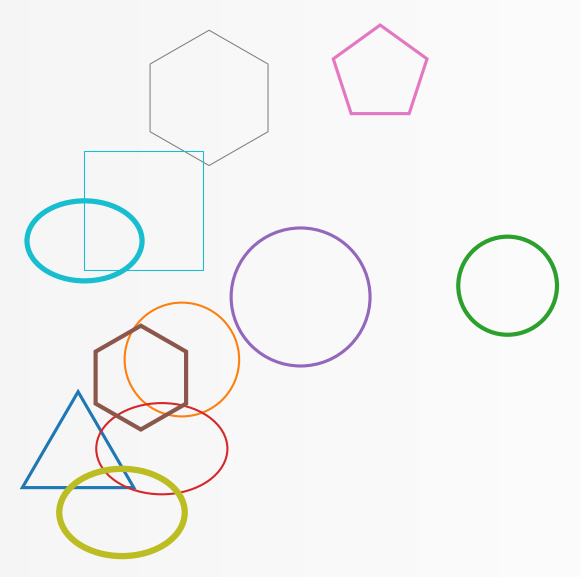[{"shape": "triangle", "thickness": 1.5, "radius": 0.55, "center": [0.134, 0.21]}, {"shape": "circle", "thickness": 1, "radius": 0.49, "center": [0.313, 0.377]}, {"shape": "circle", "thickness": 2, "radius": 0.42, "center": [0.873, 0.504]}, {"shape": "oval", "thickness": 1, "radius": 0.56, "center": [0.278, 0.222]}, {"shape": "circle", "thickness": 1.5, "radius": 0.6, "center": [0.517, 0.485]}, {"shape": "hexagon", "thickness": 2, "radius": 0.45, "center": [0.242, 0.345]}, {"shape": "pentagon", "thickness": 1.5, "radius": 0.42, "center": [0.654, 0.871]}, {"shape": "hexagon", "thickness": 0.5, "radius": 0.59, "center": [0.36, 0.83]}, {"shape": "oval", "thickness": 3, "radius": 0.54, "center": [0.21, 0.112]}, {"shape": "oval", "thickness": 2.5, "radius": 0.49, "center": [0.145, 0.582]}, {"shape": "square", "thickness": 0.5, "radius": 0.51, "center": [0.247, 0.635]}]